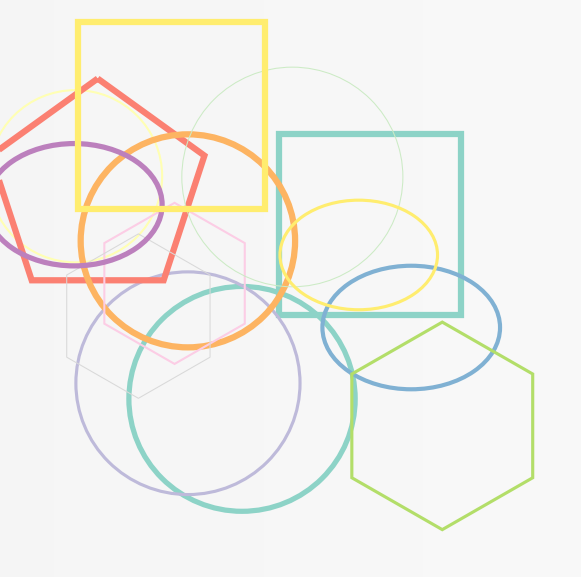[{"shape": "circle", "thickness": 2.5, "radius": 0.97, "center": [0.416, 0.308]}, {"shape": "square", "thickness": 3, "radius": 0.79, "center": [0.637, 0.61]}, {"shape": "circle", "thickness": 1, "radius": 0.75, "center": [0.13, 0.694]}, {"shape": "circle", "thickness": 1.5, "radius": 0.96, "center": [0.323, 0.336]}, {"shape": "pentagon", "thickness": 3, "radius": 0.97, "center": [0.168, 0.67]}, {"shape": "oval", "thickness": 2, "radius": 0.76, "center": [0.707, 0.432]}, {"shape": "circle", "thickness": 3, "radius": 0.92, "center": [0.323, 0.582]}, {"shape": "hexagon", "thickness": 1.5, "radius": 0.9, "center": [0.761, 0.262]}, {"shape": "hexagon", "thickness": 1, "radius": 0.7, "center": [0.3, 0.508]}, {"shape": "hexagon", "thickness": 0.5, "radius": 0.71, "center": [0.238, 0.452]}, {"shape": "oval", "thickness": 2.5, "radius": 0.76, "center": [0.128, 0.645]}, {"shape": "circle", "thickness": 0.5, "radius": 0.95, "center": [0.503, 0.693]}, {"shape": "square", "thickness": 3, "radius": 0.81, "center": [0.295, 0.799]}, {"shape": "oval", "thickness": 1.5, "radius": 0.68, "center": [0.617, 0.558]}]